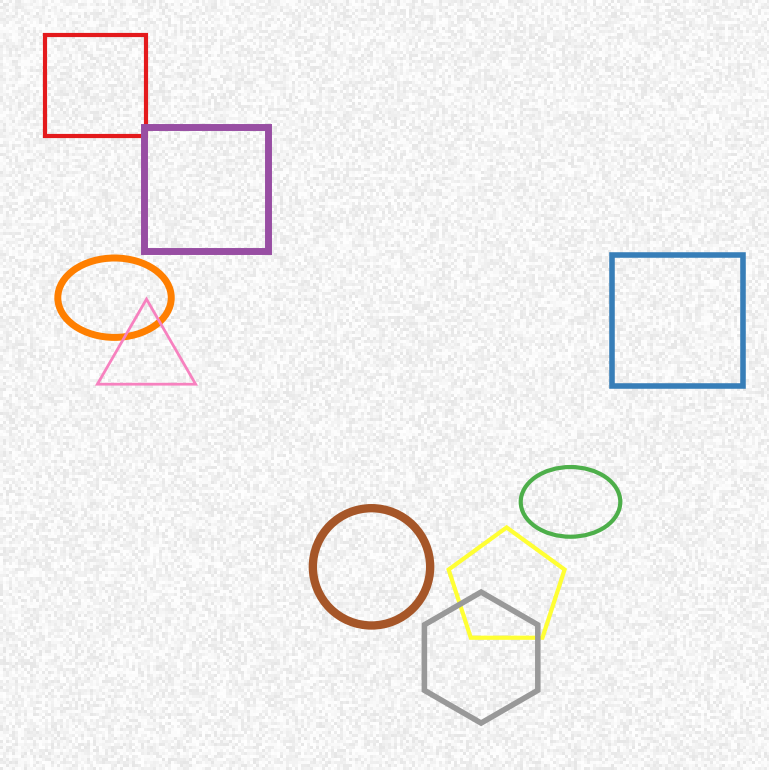[{"shape": "square", "thickness": 1.5, "radius": 0.33, "center": [0.124, 0.889]}, {"shape": "square", "thickness": 2, "radius": 0.43, "center": [0.879, 0.584]}, {"shape": "oval", "thickness": 1.5, "radius": 0.32, "center": [0.741, 0.348]}, {"shape": "square", "thickness": 2.5, "radius": 0.4, "center": [0.267, 0.755]}, {"shape": "oval", "thickness": 2.5, "radius": 0.37, "center": [0.149, 0.613]}, {"shape": "pentagon", "thickness": 1.5, "radius": 0.4, "center": [0.658, 0.236]}, {"shape": "circle", "thickness": 3, "radius": 0.38, "center": [0.482, 0.264]}, {"shape": "triangle", "thickness": 1, "radius": 0.37, "center": [0.19, 0.538]}, {"shape": "hexagon", "thickness": 2, "radius": 0.43, "center": [0.625, 0.146]}]